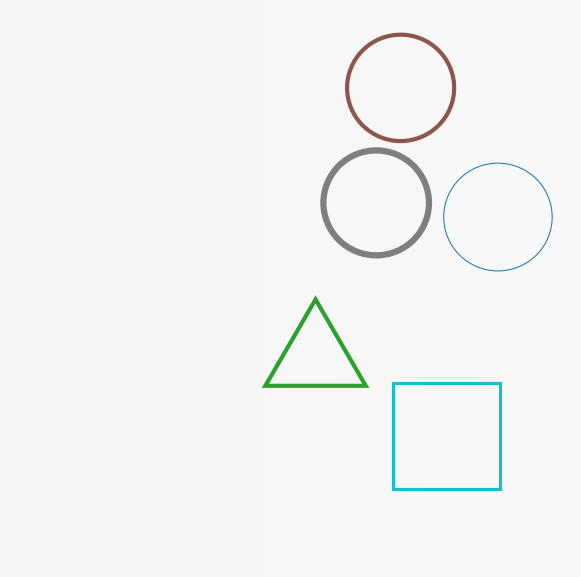[{"shape": "circle", "thickness": 0.5, "radius": 0.47, "center": [0.857, 0.623]}, {"shape": "triangle", "thickness": 2, "radius": 0.5, "center": [0.543, 0.381]}, {"shape": "circle", "thickness": 2, "radius": 0.46, "center": [0.689, 0.847]}, {"shape": "circle", "thickness": 3, "radius": 0.45, "center": [0.647, 0.648]}, {"shape": "square", "thickness": 1.5, "radius": 0.46, "center": [0.769, 0.244]}]